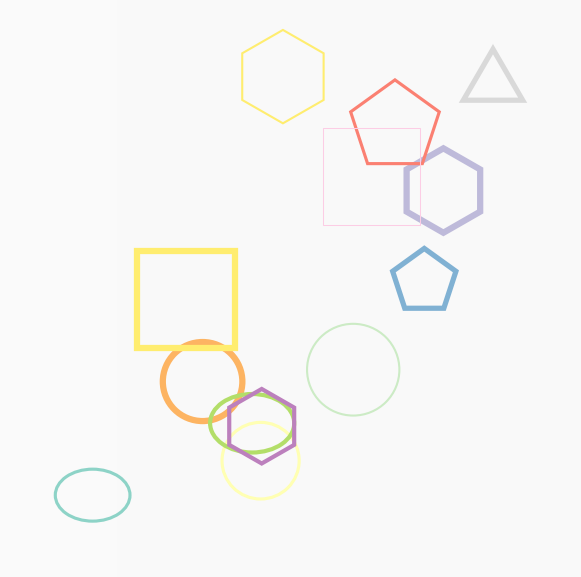[{"shape": "oval", "thickness": 1.5, "radius": 0.32, "center": [0.159, 0.142]}, {"shape": "circle", "thickness": 1.5, "radius": 0.33, "center": [0.448, 0.201]}, {"shape": "hexagon", "thickness": 3, "radius": 0.37, "center": [0.763, 0.669]}, {"shape": "pentagon", "thickness": 1.5, "radius": 0.4, "center": [0.68, 0.781]}, {"shape": "pentagon", "thickness": 2.5, "radius": 0.29, "center": [0.73, 0.512]}, {"shape": "circle", "thickness": 3, "radius": 0.34, "center": [0.349, 0.338]}, {"shape": "oval", "thickness": 2, "radius": 0.36, "center": [0.434, 0.266]}, {"shape": "square", "thickness": 0.5, "radius": 0.42, "center": [0.64, 0.693]}, {"shape": "triangle", "thickness": 2.5, "radius": 0.29, "center": [0.848, 0.855]}, {"shape": "hexagon", "thickness": 2, "radius": 0.32, "center": [0.45, 0.261]}, {"shape": "circle", "thickness": 1, "radius": 0.4, "center": [0.608, 0.359]}, {"shape": "hexagon", "thickness": 1, "radius": 0.4, "center": [0.487, 0.866]}, {"shape": "square", "thickness": 3, "radius": 0.42, "center": [0.32, 0.48]}]